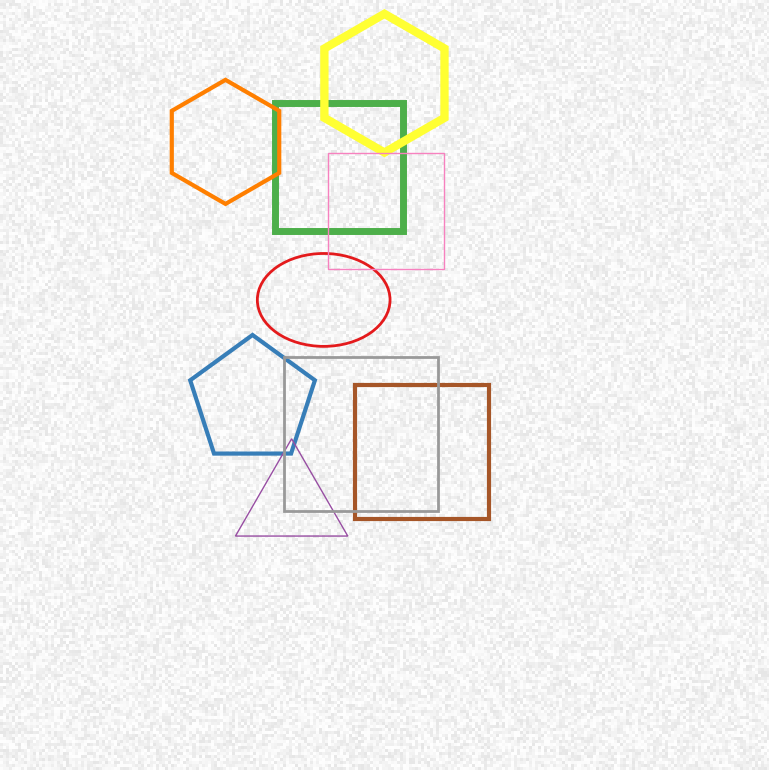[{"shape": "oval", "thickness": 1, "radius": 0.43, "center": [0.42, 0.61]}, {"shape": "pentagon", "thickness": 1.5, "radius": 0.43, "center": [0.328, 0.48]}, {"shape": "square", "thickness": 2.5, "radius": 0.42, "center": [0.441, 0.783]}, {"shape": "triangle", "thickness": 0.5, "radius": 0.42, "center": [0.379, 0.346]}, {"shape": "hexagon", "thickness": 1.5, "radius": 0.4, "center": [0.293, 0.816]}, {"shape": "hexagon", "thickness": 3, "radius": 0.45, "center": [0.499, 0.892]}, {"shape": "square", "thickness": 1.5, "radius": 0.44, "center": [0.548, 0.413]}, {"shape": "square", "thickness": 0.5, "radius": 0.38, "center": [0.501, 0.726]}, {"shape": "square", "thickness": 1, "radius": 0.5, "center": [0.469, 0.436]}]